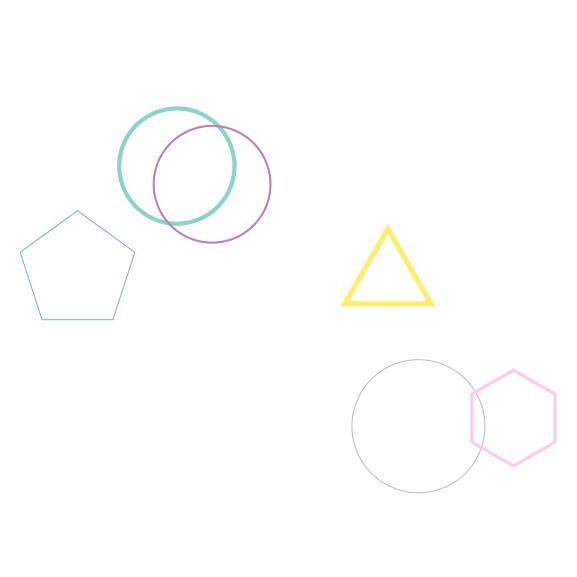[{"shape": "circle", "thickness": 2, "radius": 0.5, "center": [0.306, 0.712]}, {"shape": "circle", "thickness": 0.5, "radius": 0.58, "center": [0.725, 0.261]}, {"shape": "pentagon", "thickness": 0.5, "radius": 0.52, "center": [0.134, 0.53]}, {"shape": "hexagon", "thickness": 1.5, "radius": 0.42, "center": [0.889, 0.275]}, {"shape": "circle", "thickness": 1, "radius": 0.51, "center": [0.367, 0.68]}, {"shape": "triangle", "thickness": 2.5, "radius": 0.43, "center": [0.672, 0.516]}]